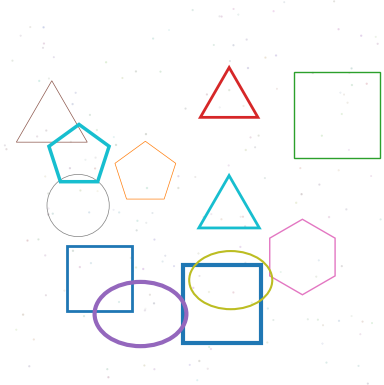[{"shape": "square", "thickness": 2, "radius": 0.42, "center": [0.257, 0.277]}, {"shape": "square", "thickness": 3, "radius": 0.51, "center": [0.576, 0.211]}, {"shape": "pentagon", "thickness": 0.5, "radius": 0.42, "center": [0.378, 0.55]}, {"shape": "square", "thickness": 1, "radius": 0.56, "center": [0.875, 0.702]}, {"shape": "triangle", "thickness": 2, "radius": 0.43, "center": [0.595, 0.738]}, {"shape": "oval", "thickness": 3, "radius": 0.6, "center": [0.365, 0.184]}, {"shape": "triangle", "thickness": 0.5, "radius": 0.53, "center": [0.135, 0.684]}, {"shape": "hexagon", "thickness": 1, "radius": 0.49, "center": [0.785, 0.332]}, {"shape": "circle", "thickness": 0.5, "radius": 0.4, "center": [0.203, 0.466]}, {"shape": "oval", "thickness": 1.5, "radius": 0.54, "center": [0.599, 0.272]}, {"shape": "triangle", "thickness": 2, "radius": 0.45, "center": [0.595, 0.453]}, {"shape": "pentagon", "thickness": 2.5, "radius": 0.41, "center": [0.205, 0.595]}]